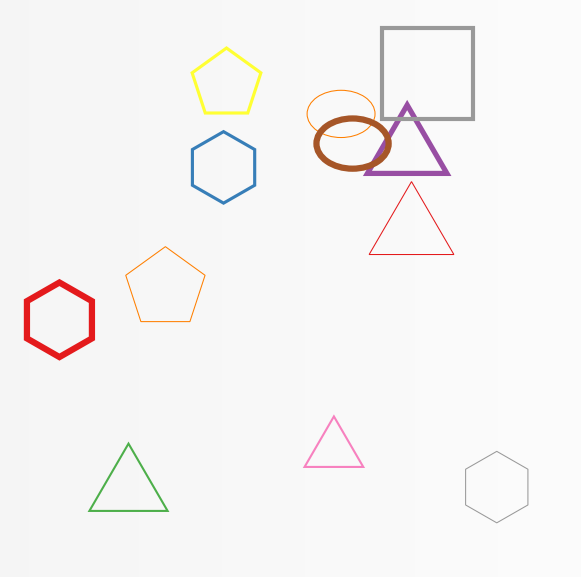[{"shape": "triangle", "thickness": 0.5, "radius": 0.42, "center": [0.708, 0.6]}, {"shape": "hexagon", "thickness": 3, "radius": 0.32, "center": [0.102, 0.445]}, {"shape": "hexagon", "thickness": 1.5, "radius": 0.31, "center": [0.385, 0.709]}, {"shape": "triangle", "thickness": 1, "radius": 0.39, "center": [0.221, 0.153]}, {"shape": "triangle", "thickness": 2.5, "radius": 0.39, "center": [0.701, 0.738]}, {"shape": "oval", "thickness": 0.5, "radius": 0.29, "center": [0.587, 0.802]}, {"shape": "pentagon", "thickness": 0.5, "radius": 0.36, "center": [0.285, 0.5]}, {"shape": "pentagon", "thickness": 1.5, "radius": 0.31, "center": [0.39, 0.854]}, {"shape": "oval", "thickness": 3, "radius": 0.31, "center": [0.607, 0.751]}, {"shape": "triangle", "thickness": 1, "radius": 0.29, "center": [0.574, 0.22]}, {"shape": "hexagon", "thickness": 0.5, "radius": 0.31, "center": [0.855, 0.156]}, {"shape": "square", "thickness": 2, "radius": 0.39, "center": [0.735, 0.871]}]